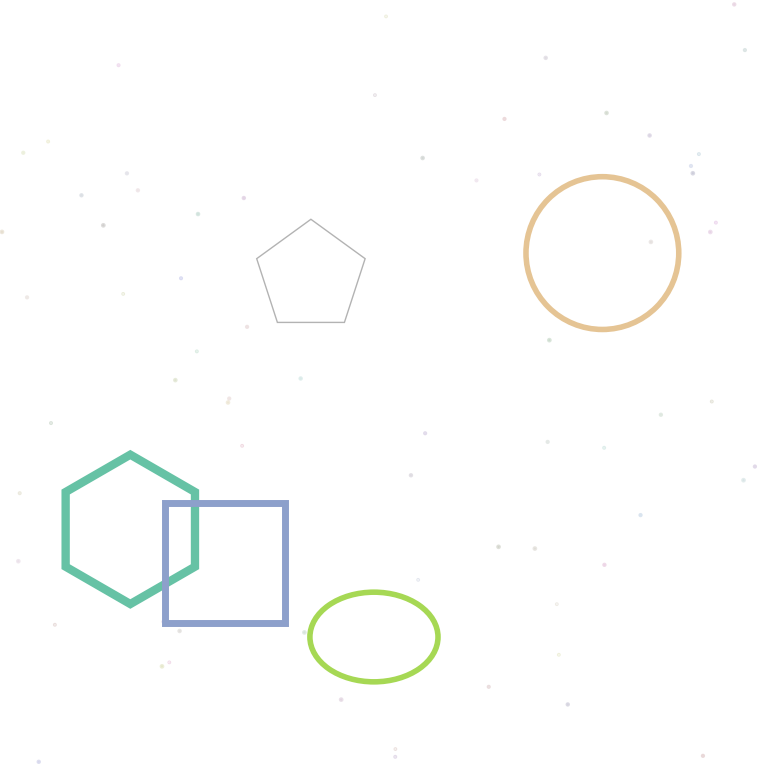[{"shape": "hexagon", "thickness": 3, "radius": 0.48, "center": [0.169, 0.313]}, {"shape": "square", "thickness": 2.5, "radius": 0.39, "center": [0.293, 0.269]}, {"shape": "oval", "thickness": 2, "radius": 0.42, "center": [0.486, 0.173]}, {"shape": "circle", "thickness": 2, "radius": 0.5, "center": [0.782, 0.671]}, {"shape": "pentagon", "thickness": 0.5, "radius": 0.37, "center": [0.404, 0.641]}]